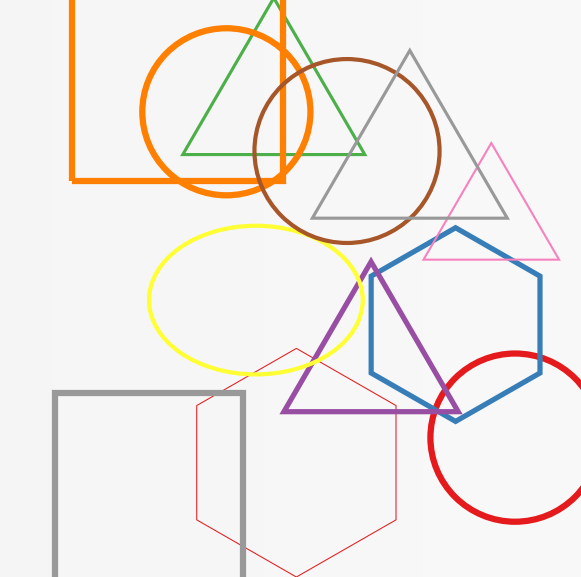[{"shape": "hexagon", "thickness": 0.5, "radius": 0.99, "center": [0.51, 0.198]}, {"shape": "circle", "thickness": 3, "radius": 0.73, "center": [0.886, 0.241]}, {"shape": "hexagon", "thickness": 2.5, "radius": 0.84, "center": [0.784, 0.437]}, {"shape": "triangle", "thickness": 1.5, "radius": 0.9, "center": [0.471, 0.822]}, {"shape": "triangle", "thickness": 2.5, "radius": 0.87, "center": [0.638, 0.373]}, {"shape": "circle", "thickness": 3, "radius": 0.72, "center": [0.389, 0.806]}, {"shape": "square", "thickness": 3, "radius": 0.91, "center": [0.305, 0.867]}, {"shape": "oval", "thickness": 2, "radius": 0.92, "center": [0.44, 0.48]}, {"shape": "circle", "thickness": 2, "radius": 0.8, "center": [0.597, 0.738]}, {"shape": "triangle", "thickness": 1, "radius": 0.67, "center": [0.845, 0.617]}, {"shape": "triangle", "thickness": 1.5, "radius": 0.97, "center": [0.705, 0.718]}, {"shape": "square", "thickness": 3, "radius": 0.81, "center": [0.257, 0.157]}]